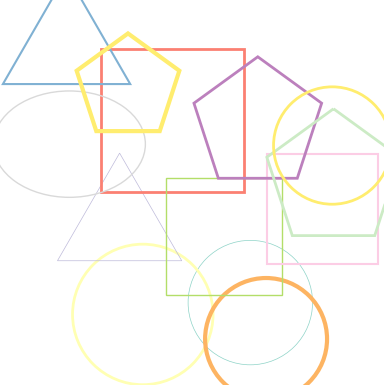[{"shape": "circle", "thickness": 0.5, "radius": 0.81, "center": [0.65, 0.214]}, {"shape": "circle", "thickness": 2, "radius": 0.91, "center": [0.371, 0.183]}, {"shape": "triangle", "thickness": 0.5, "radius": 0.93, "center": [0.311, 0.416]}, {"shape": "square", "thickness": 2, "radius": 0.93, "center": [0.449, 0.688]}, {"shape": "triangle", "thickness": 1.5, "radius": 0.95, "center": [0.173, 0.877]}, {"shape": "circle", "thickness": 3, "radius": 0.79, "center": [0.691, 0.12]}, {"shape": "square", "thickness": 1, "radius": 0.76, "center": [0.582, 0.386]}, {"shape": "square", "thickness": 1.5, "radius": 0.72, "center": [0.837, 0.457]}, {"shape": "oval", "thickness": 1, "radius": 0.99, "center": [0.18, 0.626]}, {"shape": "pentagon", "thickness": 2, "radius": 0.87, "center": [0.67, 0.678]}, {"shape": "pentagon", "thickness": 2, "radius": 0.91, "center": [0.866, 0.535]}, {"shape": "circle", "thickness": 2, "radius": 0.76, "center": [0.863, 0.622]}, {"shape": "pentagon", "thickness": 3, "radius": 0.7, "center": [0.332, 0.773]}]